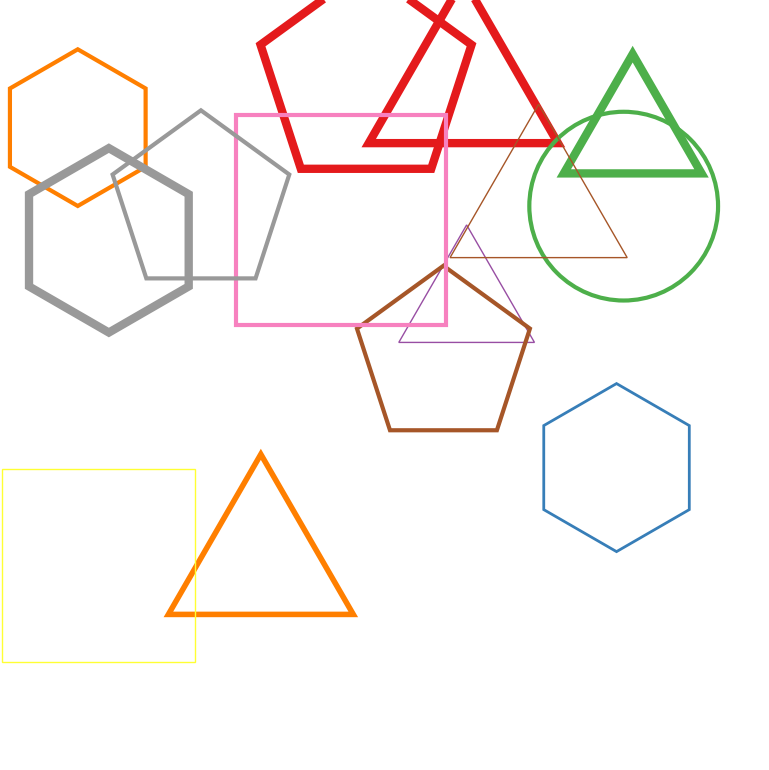[{"shape": "triangle", "thickness": 3, "radius": 0.71, "center": [0.602, 0.885]}, {"shape": "pentagon", "thickness": 3, "radius": 0.72, "center": [0.475, 0.897]}, {"shape": "hexagon", "thickness": 1, "radius": 0.55, "center": [0.801, 0.393]}, {"shape": "triangle", "thickness": 3, "radius": 0.52, "center": [0.822, 0.826]}, {"shape": "circle", "thickness": 1.5, "radius": 0.61, "center": [0.81, 0.732]}, {"shape": "triangle", "thickness": 0.5, "radius": 0.51, "center": [0.606, 0.606]}, {"shape": "triangle", "thickness": 2, "radius": 0.69, "center": [0.339, 0.271]}, {"shape": "hexagon", "thickness": 1.5, "radius": 0.51, "center": [0.101, 0.834]}, {"shape": "square", "thickness": 0.5, "radius": 0.63, "center": [0.128, 0.265]}, {"shape": "pentagon", "thickness": 1.5, "radius": 0.59, "center": [0.576, 0.537]}, {"shape": "triangle", "thickness": 0.5, "radius": 0.66, "center": [0.7, 0.732]}, {"shape": "square", "thickness": 1.5, "radius": 0.68, "center": [0.443, 0.714]}, {"shape": "pentagon", "thickness": 1.5, "radius": 0.6, "center": [0.261, 0.736]}, {"shape": "hexagon", "thickness": 3, "radius": 0.6, "center": [0.141, 0.688]}]